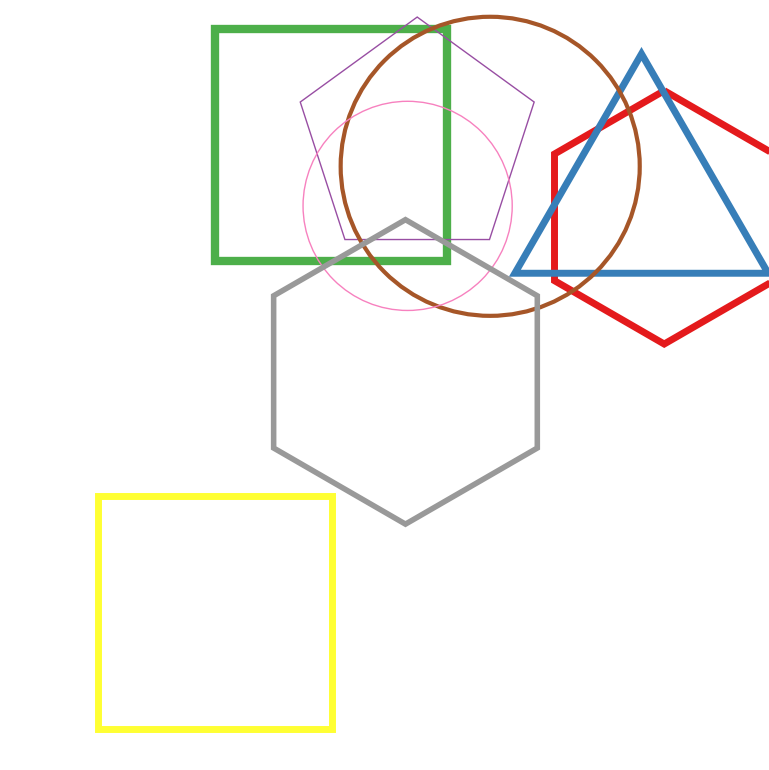[{"shape": "hexagon", "thickness": 2.5, "radius": 0.82, "center": [0.863, 0.718]}, {"shape": "triangle", "thickness": 2.5, "radius": 0.95, "center": [0.833, 0.74]}, {"shape": "square", "thickness": 3, "radius": 0.75, "center": [0.43, 0.812]}, {"shape": "pentagon", "thickness": 0.5, "radius": 0.8, "center": [0.542, 0.818]}, {"shape": "square", "thickness": 2.5, "radius": 0.76, "center": [0.279, 0.205]}, {"shape": "circle", "thickness": 1.5, "radius": 0.97, "center": [0.637, 0.784]}, {"shape": "circle", "thickness": 0.5, "radius": 0.68, "center": [0.529, 0.733]}, {"shape": "hexagon", "thickness": 2, "radius": 0.99, "center": [0.527, 0.517]}]